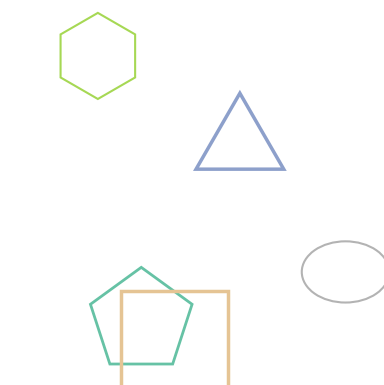[{"shape": "pentagon", "thickness": 2, "radius": 0.69, "center": [0.367, 0.167]}, {"shape": "triangle", "thickness": 2.5, "radius": 0.66, "center": [0.623, 0.626]}, {"shape": "hexagon", "thickness": 1.5, "radius": 0.56, "center": [0.254, 0.855]}, {"shape": "square", "thickness": 2.5, "radius": 0.7, "center": [0.454, 0.104]}, {"shape": "oval", "thickness": 1.5, "radius": 0.57, "center": [0.897, 0.294]}]